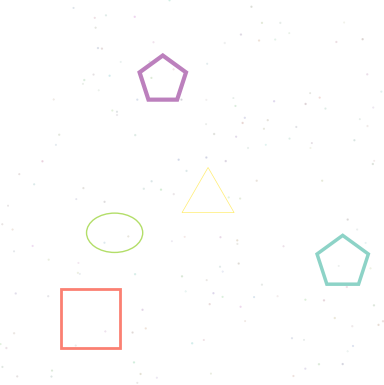[{"shape": "pentagon", "thickness": 2.5, "radius": 0.35, "center": [0.89, 0.319]}, {"shape": "square", "thickness": 2, "radius": 0.38, "center": [0.235, 0.172]}, {"shape": "oval", "thickness": 1, "radius": 0.36, "center": [0.298, 0.395]}, {"shape": "pentagon", "thickness": 3, "radius": 0.32, "center": [0.423, 0.792]}, {"shape": "triangle", "thickness": 0.5, "radius": 0.39, "center": [0.54, 0.487]}]